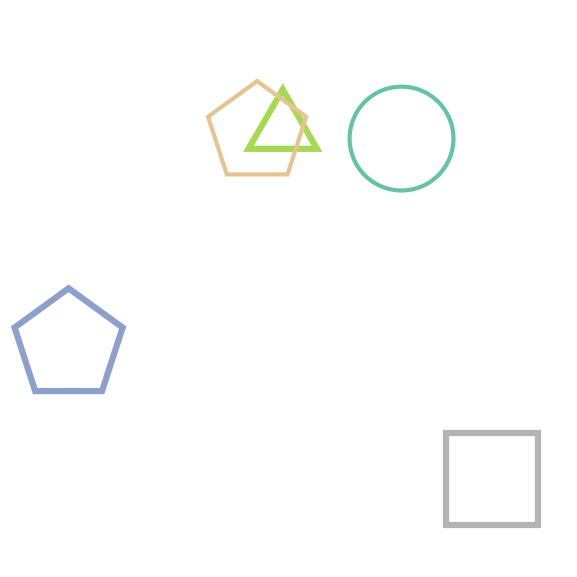[{"shape": "circle", "thickness": 2, "radius": 0.45, "center": [0.695, 0.759]}, {"shape": "pentagon", "thickness": 3, "radius": 0.49, "center": [0.119, 0.402]}, {"shape": "triangle", "thickness": 3, "radius": 0.34, "center": [0.49, 0.776]}, {"shape": "pentagon", "thickness": 2, "radius": 0.45, "center": [0.445, 0.769]}, {"shape": "square", "thickness": 3, "radius": 0.4, "center": [0.852, 0.169]}]